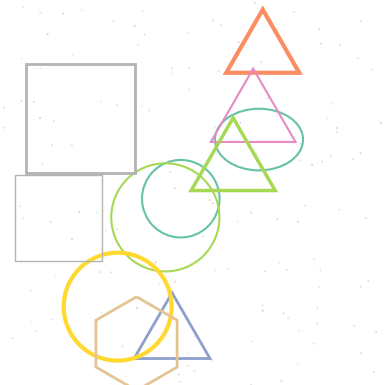[{"shape": "oval", "thickness": 1.5, "radius": 0.57, "center": [0.673, 0.638]}, {"shape": "circle", "thickness": 1.5, "radius": 0.5, "center": [0.47, 0.484]}, {"shape": "triangle", "thickness": 3, "radius": 0.55, "center": [0.682, 0.866]}, {"shape": "triangle", "thickness": 2, "radius": 0.57, "center": [0.447, 0.126]}, {"shape": "triangle", "thickness": 1.5, "radius": 0.63, "center": [0.658, 0.695]}, {"shape": "triangle", "thickness": 2.5, "radius": 0.63, "center": [0.606, 0.568]}, {"shape": "circle", "thickness": 1.5, "radius": 0.7, "center": [0.429, 0.435]}, {"shape": "circle", "thickness": 3, "radius": 0.7, "center": [0.306, 0.203]}, {"shape": "hexagon", "thickness": 2, "radius": 0.61, "center": [0.355, 0.107]}, {"shape": "square", "thickness": 1, "radius": 0.56, "center": [0.152, 0.433]}, {"shape": "square", "thickness": 2, "radius": 0.71, "center": [0.209, 0.692]}]